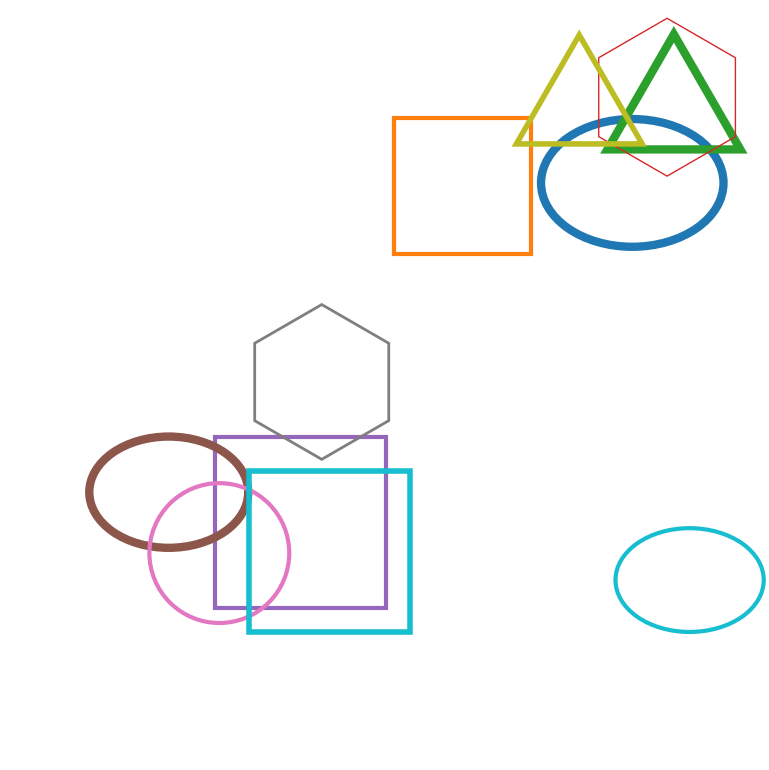[{"shape": "oval", "thickness": 3, "radius": 0.59, "center": [0.821, 0.762]}, {"shape": "square", "thickness": 1.5, "radius": 0.44, "center": [0.601, 0.759]}, {"shape": "triangle", "thickness": 3, "radius": 0.5, "center": [0.875, 0.856]}, {"shape": "hexagon", "thickness": 0.5, "radius": 0.51, "center": [0.866, 0.874]}, {"shape": "square", "thickness": 1.5, "radius": 0.55, "center": [0.391, 0.321]}, {"shape": "oval", "thickness": 3, "radius": 0.52, "center": [0.219, 0.361]}, {"shape": "circle", "thickness": 1.5, "radius": 0.45, "center": [0.285, 0.282]}, {"shape": "hexagon", "thickness": 1, "radius": 0.5, "center": [0.418, 0.504]}, {"shape": "triangle", "thickness": 2, "radius": 0.47, "center": [0.752, 0.86]}, {"shape": "oval", "thickness": 1.5, "radius": 0.48, "center": [0.896, 0.247]}, {"shape": "square", "thickness": 2, "radius": 0.52, "center": [0.427, 0.284]}]